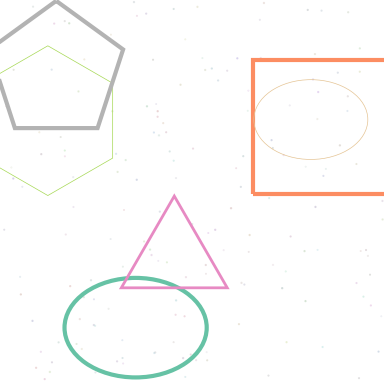[{"shape": "oval", "thickness": 3, "radius": 0.92, "center": [0.352, 0.149]}, {"shape": "square", "thickness": 3, "radius": 0.87, "center": [0.83, 0.67]}, {"shape": "triangle", "thickness": 2, "radius": 0.79, "center": [0.453, 0.332]}, {"shape": "hexagon", "thickness": 0.5, "radius": 0.97, "center": [0.124, 0.687]}, {"shape": "oval", "thickness": 0.5, "radius": 0.74, "center": [0.807, 0.689]}, {"shape": "pentagon", "thickness": 3, "radius": 0.91, "center": [0.146, 0.815]}]